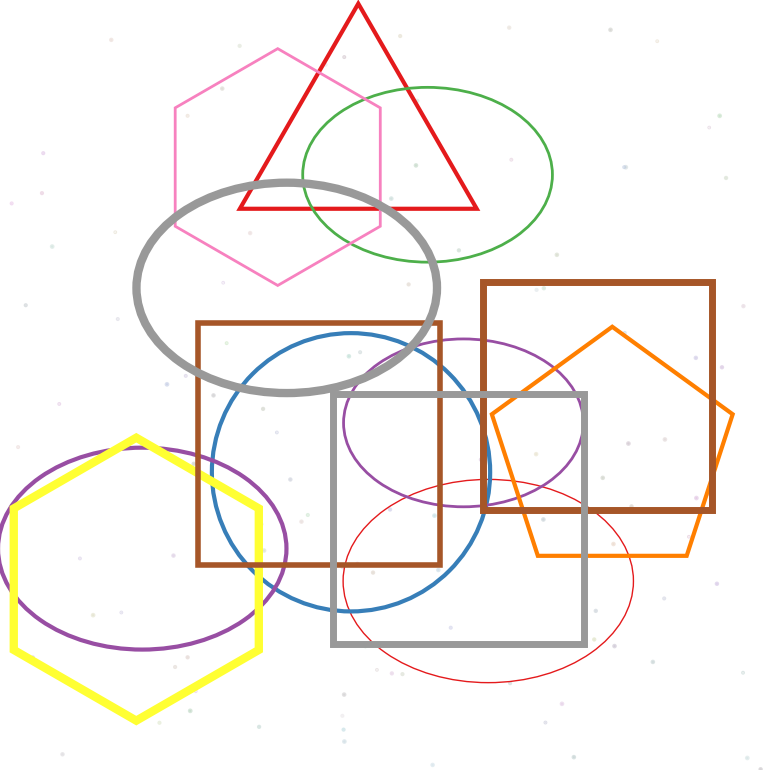[{"shape": "triangle", "thickness": 1.5, "radius": 0.89, "center": [0.465, 0.818]}, {"shape": "oval", "thickness": 0.5, "radius": 0.94, "center": [0.634, 0.245]}, {"shape": "circle", "thickness": 1.5, "radius": 0.9, "center": [0.456, 0.387]}, {"shape": "oval", "thickness": 1, "radius": 0.81, "center": [0.555, 0.773]}, {"shape": "oval", "thickness": 1.5, "radius": 0.94, "center": [0.185, 0.287]}, {"shape": "oval", "thickness": 1, "radius": 0.78, "center": [0.602, 0.451]}, {"shape": "pentagon", "thickness": 1.5, "radius": 0.82, "center": [0.795, 0.411]}, {"shape": "hexagon", "thickness": 3, "radius": 0.92, "center": [0.177, 0.248]}, {"shape": "square", "thickness": 2.5, "radius": 0.74, "center": [0.776, 0.486]}, {"shape": "square", "thickness": 2, "radius": 0.79, "center": [0.414, 0.423]}, {"shape": "hexagon", "thickness": 1, "radius": 0.77, "center": [0.361, 0.783]}, {"shape": "square", "thickness": 2.5, "radius": 0.81, "center": [0.596, 0.326]}, {"shape": "oval", "thickness": 3, "radius": 0.98, "center": [0.372, 0.626]}]